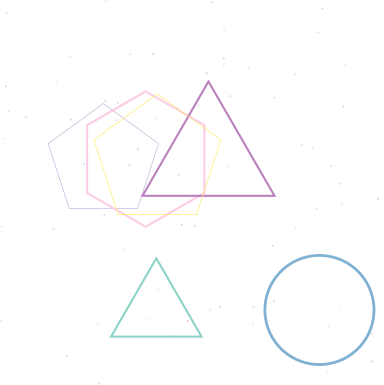[{"shape": "triangle", "thickness": 1.5, "radius": 0.68, "center": [0.406, 0.193]}, {"shape": "pentagon", "thickness": 0.5, "radius": 0.75, "center": [0.268, 0.58]}, {"shape": "circle", "thickness": 2, "radius": 0.71, "center": [0.83, 0.195]}, {"shape": "hexagon", "thickness": 1.5, "radius": 0.88, "center": [0.379, 0.587]}, {"shape": "triangle", "thickness": 1.5, "radius": 0.99, "center": [0.542, 0.59]}, {"shape": "pentagon", "thickness": 0.5, "radius": 0.87, "center": [0.409, 0.583]}]